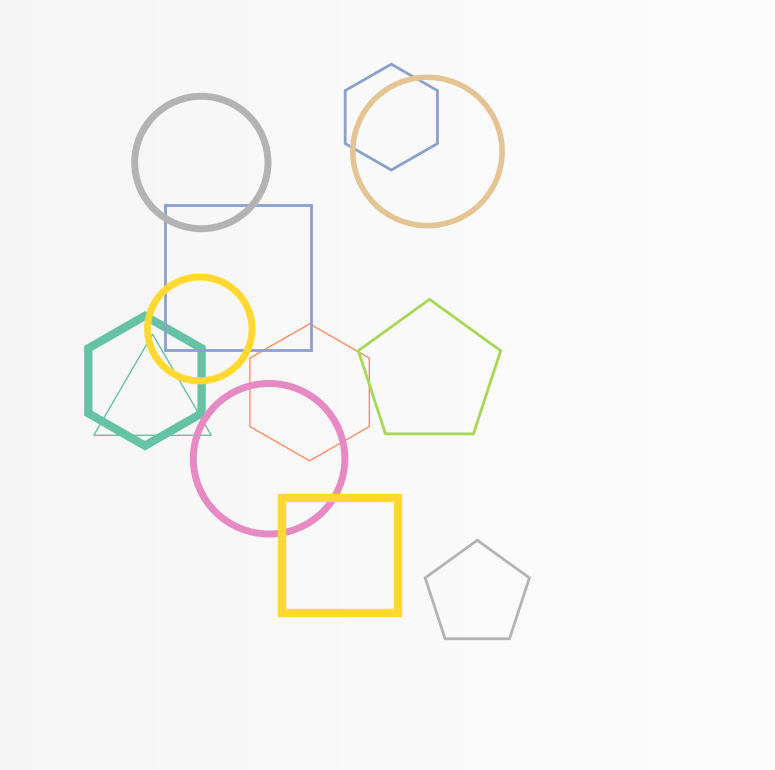[{"shape": "triangle", "thickness": 0.5, "radius": 0.44, "center": [0.197, 0.478]}, {"shape": "hexagon", "thickness": 3, "radius": 0.42, "center": [0.187, 0.505]}, {"shape": "hexagon", "thickness": 0.5, "radius": 0.44, "center": [0.4, 0.49]}, {"shape": "hexagon", "thickness": 1, "radius": 0.34, "center": [0.505, 0.848]}, {"shape": "square", "thickness": 1, "radius": 0.47, "center": [0.307, 0.639]}, {"shape": "circle", "thickness": 2.5, "radius": 0.49, "center": [0.347, 0.404]}, {"shape": "pentagon", "thickness": 1, "radius": 0.48, "center": [0.554, 0.515]}, {"shape": "circle", "thickness": 2.5, "radius": 0.34, "center": [0.258, 0.573]}, {"shape": "square", "thickness": 3, "radius": 0.37, "center": [0.439, 0.279]}, {"shape": "circle", "thickness": 2, "radius": 0.48, "center": [0.552, 0.803]}, {"shape": "circle", "thickness": 2.5, "radius": 0.43, "center": [0.26, 0.789]}, {"shape": "pentagon", "thickness": 1, "radius": 0.35, "center": [0.616, 0.228]}]